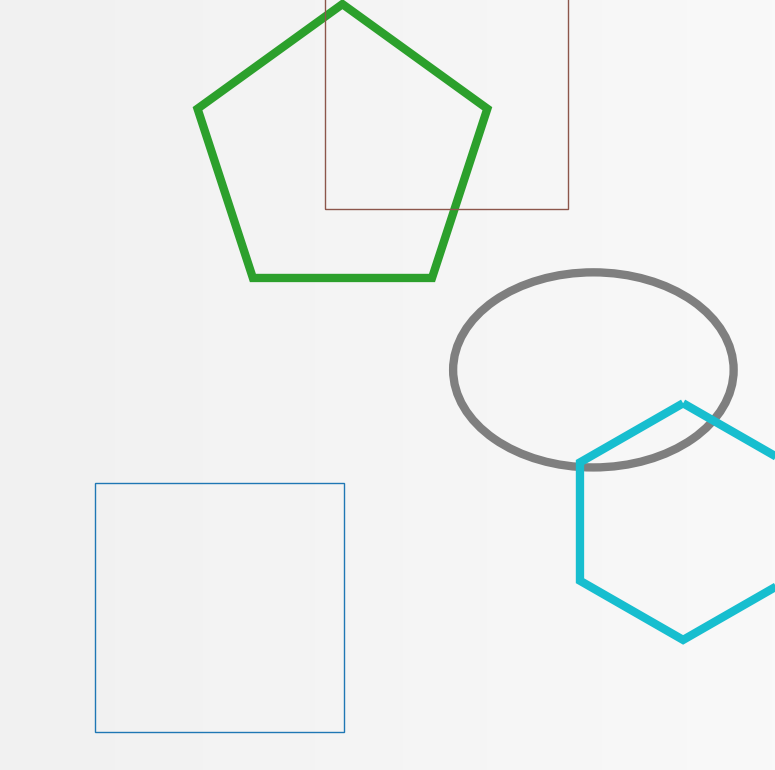[{"shape": "square", "thickness": 0.5, "radius": 0.81, "center": [0.283, 0.211]}, {"shape": "pentagon", "thickness": 3, "radius": 0.98, "center": [0.442, 0.798]}, {"shape": "square", "thickness": 0.5, "radius": 0.78, "center": [0.576, 0.885]}, {"shape": "oval", "thickness": 3, "radius": 0.9, "center": [0.766, 0.52]}, {"shape": "hexagon", "thickness": 3, "radius": 0.77, "center": [0.881, 0.323]}]